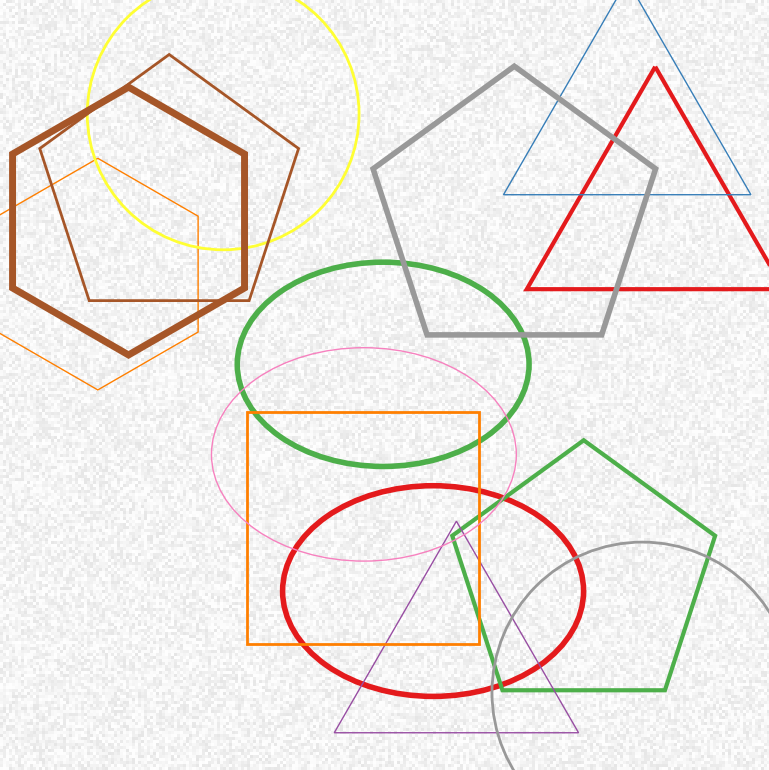[{"shape": "oval", "thickness": 2, "radius": 0.98, "center": [0.562, 0.232]}, {"shape": "triangle", "thickness": 1.5, "radius": 0.96, "center": [0.851, 0.721]}, {"shape": "triangle", "thickness": 0.5, "radius": 0.93, "center": [0.815, 0.84]}, {"shape": "oval", "thickness": 2, "radius": 0.95, "center": [0.498, 0.527]}, {"shape": "pentagon", "thickness": 1.5, "radius": 0.9, "center": [0.758, 0.249]}, {"shape": "triangle", "thickness": 0.5, "radius": 0.92, "center": [0.593, 0.14]}, {"shape": "square", "thickness": 1, "radius": 0.75, "center": [0.472, 0.315]}, {"shape": "hexagon", "thickness": 0.5, "radius": 0.75, "center": [0.127, 0.644]}, {"shape": "circle", "thickness": 1, "radius": 0.88, "center": [0.29, 0.852]}, {"shape": "hexagon", "thickness": 2.5, "radius": 0.87, "center": [0.167, 0.713]}, {"shape": "pentagon", "thickness": 1, "radius": 0.88, "center": [0.22, 0.753]}, {"shape": "oval", "thickness": 0.5, "radius": 0.99, "center": [0.473, 0.41]}, {"shape": "circle", "thickness": 1, "radius": 0.98, "center": [0.834, 0.101]}, {"shape": "pentagon", "thickness": 2, "radius": 0.96, "center": [0.668, 0.721]}]